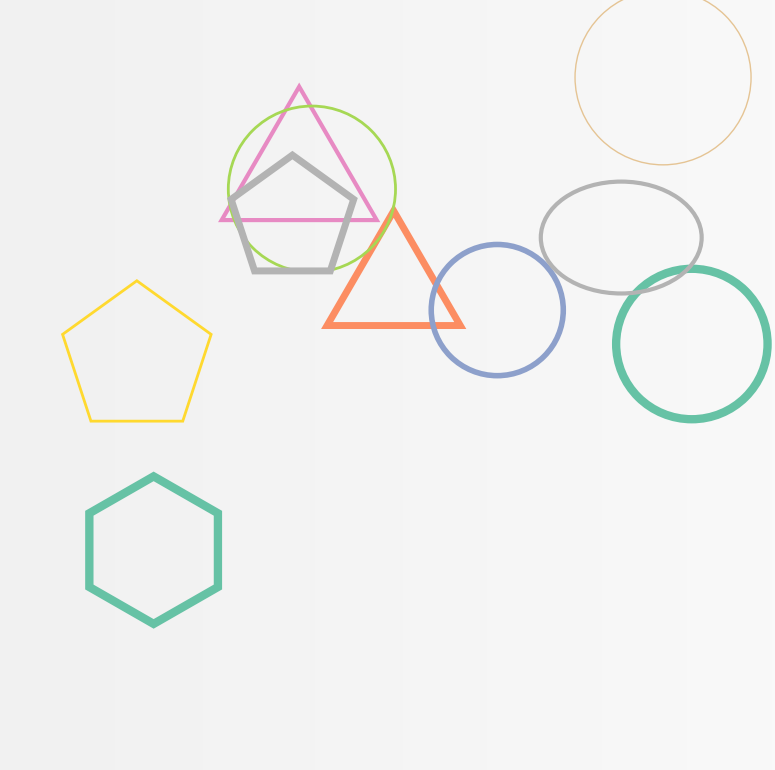[{"shape": "circle", "thickness": 3, "radius": 0.49, "center": [0.893, 0.553]}, {"shape": "hexagon", "thickness": 3, "radius": 0.48, "center": [0.198, 0.286]}, {"shape": "triangle", "thickness": 2.5, "radius": 0.5, "center": [0.508, 0.627]}, {"shape": "circle", "thickness": 2, "radius": 0.43, "center": [0.642, 0.597]}, {"shape": "triangle", "thickness": 1.5, "radius": 0.58, "center": [0.386, 0.772]}, {"shape": "circle", "thickness": 1, "radius": 0.54, "center": [0.402, 0.754]}, {"shape": "pentagon", "thickness": 1, "radius": 0.5, "center": [0.177, 0.535]}, {"shape": "circle", "thickness": 0.5, "radius": 0.57, "center": [0.856, 0.899]}, {"shape": "oval", "thickness": 1.5, "radius": 0.52, "center": [0.802, 0.692]}, {"shape": "pentagon", "thickness": 2.5, "radius": 0.42, "center": [0.377, 0.715]}]